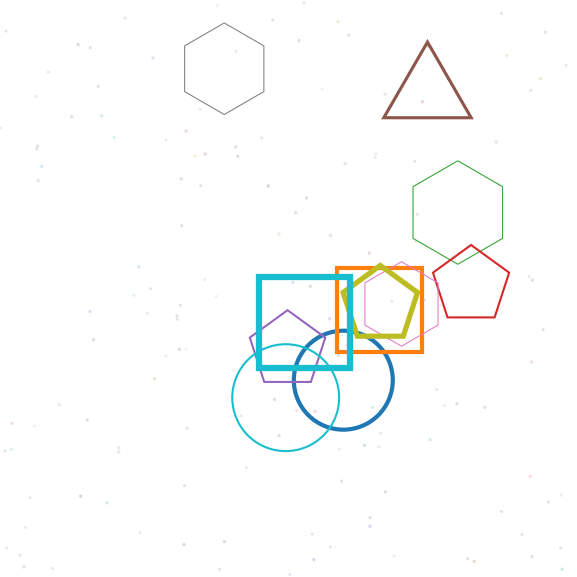[{"shape": "circle", "thickness": 2, "radius": 0.43, "center": [0.594, 0.341]}, {"shape": "square", "thickness": 2, "radius": 0.37, "center": [0.657, 0.462]}, {"shape": "hexagon", "thickness": 0.5, "radius": 0.45, "center": [0.793, 0.631]}, {"shape": "pentagon", "thickness": 1, "radius": 0.35, "center": [0.816, 0.506]}, {"shape": "pentagon", "thickness": 1, "radius": 0.34, "center": [0.498, 0.393]}, {"shape": "triangle", "thickness": 1.5, "radius": 0.44, "center": [0.74, 0.839]}, {"shape": "hexagon", "thickness": 0.5, "radius": 0.37, "center": [0.695, 0.473]}, {"shape": "hexagon", "thickness": 0.5, "radius": 0.4, "center": [0.388, 0.88]}, {"shape": "pentagon", "thickness": 2.5, "radius": 0.34, "center": [0.659, 0.472]}, {"shape": "circle", "thickness": 1, "radius": 0.46, "center": [0.495, 0.311]}, {"shape": "square", "thickness": 3, "radius": 0.39, "center": [0.527, 0.44]}]